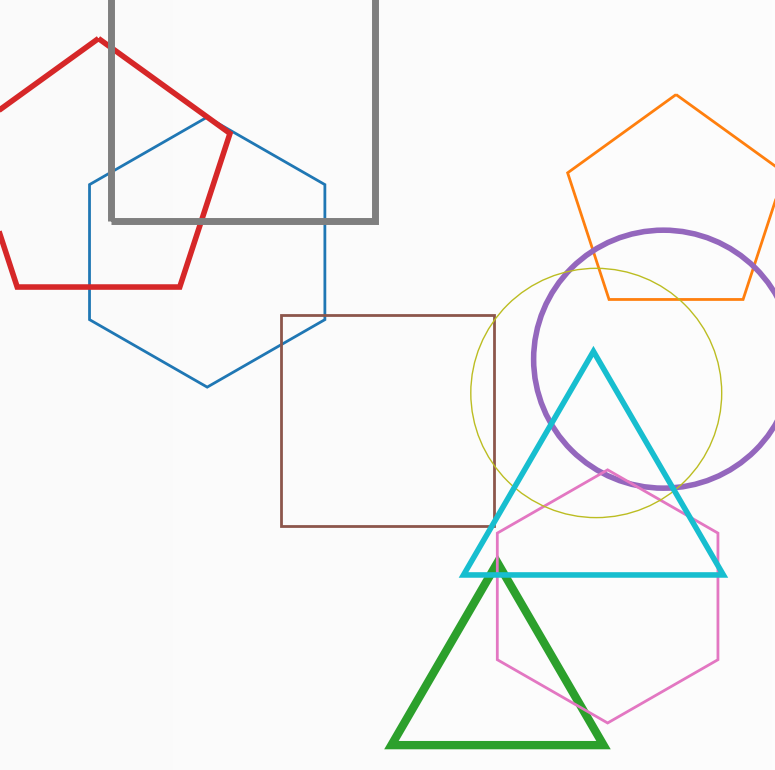[{"shape": "hexagon", "thickness": 1, "radius": 0.88, "center": [0.267, 0.673]}, {"shape": "pentagon", "thickness": 1, "radius": 0.74, "center": [0.872, 0.73]}, {"shape": "triangle", "thickness": 3, "radius": 0.79, "center": [0.642, 0.111]}, {"shape": "pentagon", "thickness": 2, "radius": 0.89, "center": [0.127, 0.772]}, {"shape": "circle", "thickness": 2, "radius": 0.84, "center": [0.856, 0.534]}, {"shape": "square", "thickness": 1, "radius": 0.69, "center": [0.5, 0.454]}, {"shape": "hexagon", "thickness": 1, "radius": 0.82, "center": [0.784, 0.225]}, {"shape": "square", "thickness": 2.5, "radius": 0.85, "center": [0.314, 0.883]}, {"shape": "circle", "thickness": 0.5, "radius": 0.81, "center": [0.769, 0.49]}, {"shape": "triangle", "thickness": 2, "radius": 0.97, "center": [0.766, 0.35]}]